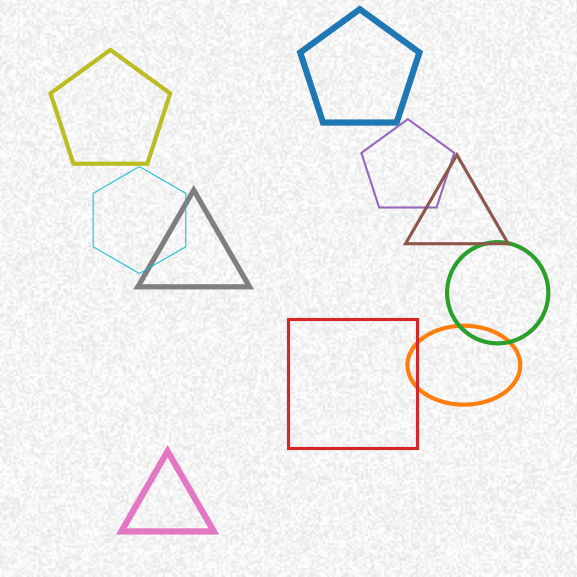[{"shape": "pentagon", "thickness": 3, "radius": 0.54, "center": [0.623, 0.875]}, {"shape": "oval", "thickness": 2, "radius": 0.49, "center": [0.803, 0.367]}, {"shape": "circle", "thickness": 2, "radius": 0.44, "center": [0.862, 0.492]}, {"shape": "square", "thickness": 1.5, "radius": 0.56, "center": [0.61, 0.334]}, {"shape": "pentagon", "thickness": 1, "radius": 0.42, "center": [0.706, 0.708]}, {"shape": "triangle", "thickness": 1.5, "radius": 0.51, "center": [0.791, 0.628]}, {"shape": "triangle", "thickness": 3, "radius": 0.46, "center": [0.29, 0.125]}, {"shape": "triangle", "thickness": 2.5, "radius": 0.56, "center": [0.335, 0.558]}, {"shape": "pentagon", "thickness": 2, "radius": 0.54, "center": [0.191, 0.804]}, {"shape": "hexagon", "thickness": 0.5, "radius": 0.46, "center": [0.241, 0.618]}]